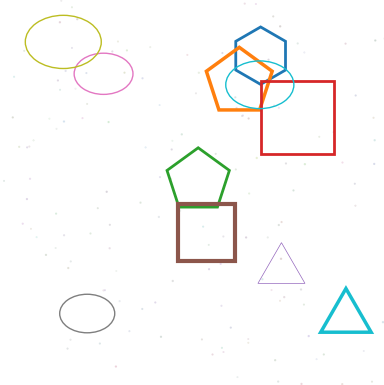[{"shape": "hexagon", "thickness": 2, "radius": 0.37, "center": [0.677, 0.855]}, {"shape": "pentagon", "thickness": 2.5, "radius": 0.45, "center": [0.621, 0.787]}, {"shape": "pentagon", "thickness": 2, "radius": 0.43, "center": [0.515, 0.531]}, {"shape": "square", "thickness": 2, "radius": 0.47, "center": [0.774, 0.694]}, {"shape": "triangle", "thickness": 0.5, "radius": 0.35, "center": [0.731, 0.299]}, {"shape": "square", "thickness": 3, "radius": 0.37, "center": [0.537, 0.396]}, {"shape": "oval", "thickness": 1, "radius": 0.38, "center": [0.269, 0.808]}, {"shape": "oval", "thickness": 1, "radius": 0.36, "center": [0.227, 0.186]}, {"shape": "oval", "thickness": 1, "radius": 0.49, "center": [0.164, 0.891]}, {"shape": "triangle", "thickness": 2.5, "radius": 0.38, "center": [0.899, 0.175]}, {"shape": "oval", "thickness": 1, "radius": 0.44, "center": [0.675, 0.78]}]